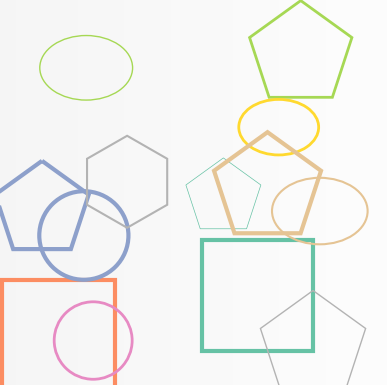[{"shape": "pentagon", "thickness": 0.5, "radius": 0.51, "center": [0.576, 0.488]}, {"shape": "square", "thickness": 3, "radius": 0.72, "center": [0.665, 0.234]}, {"shape": "square", "thickness": 3, "radius": 0.72, "center": [0.151, 0.127]}, {"shape": "pentagon", "thickness": 3, "radius": 0.63, "center": [0.108, 0.456]}, {"shape": "circle", "thickness": 3, "radius": 0.58, "center": [0.216, 0.388]}, {"shape": "circle", "thickness": 2, "radius": 0.5, "center": [0.24, 0.115]}, {"shape": "pentagon", "thickness": 2, "radius": 0.69, "center": [0.776, 0.86]}, {"shape": "oval", "thickness": 1, "radius": 0.6, "center": [0.222, 0.824]}, {"shape": "oval", "thickness": 2, "radius": 0.52, "center": [0.719, 0.67]}, {"shape": "oval", "thickness": 1.5, "radius": 0.62, "center": [0.825, 0.452]}, {"shape": "pentagon", "thickness": 3, "radius": 0.73, "center": [0.69, 0.512]}, {"shape": "pentagon", "thickness": 1, "radius": 0.71, "center": [0.808, 0.103]}, {"shape": "hexagon", "thickness": 1.5, "radius": 0.6, "center": [0.328, 0.528]}]